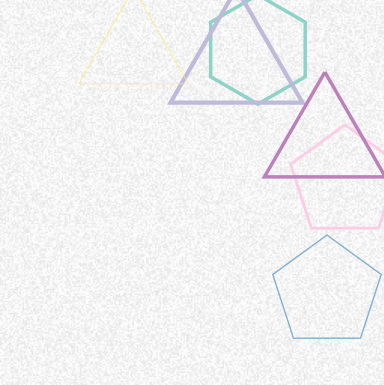[{"shape": "hexagon", "thickness": 2.5, "radius": 0.71, "center": [0.67, 0.871]}, {"shape": "triangle", "thickness": 3, "radius": 0.99, "center": [0.614, 0.832]}, {"shape": "pentagon", "thickness": 1, "radius": 0.74, "center": [0.849, 0.241]}, {"shape": "pentagon", "thickness": 2, "radius": 0.74, "center": [0.896, 0.527]}, {"shape": "triangle", "thickness": 2.5, "radius": 0.91, "center": [0.844, 0.631]}, {"shape": "triangle", "thickness": 0.5, "radius": 0.82, "center": [0.347, 0.865]}]